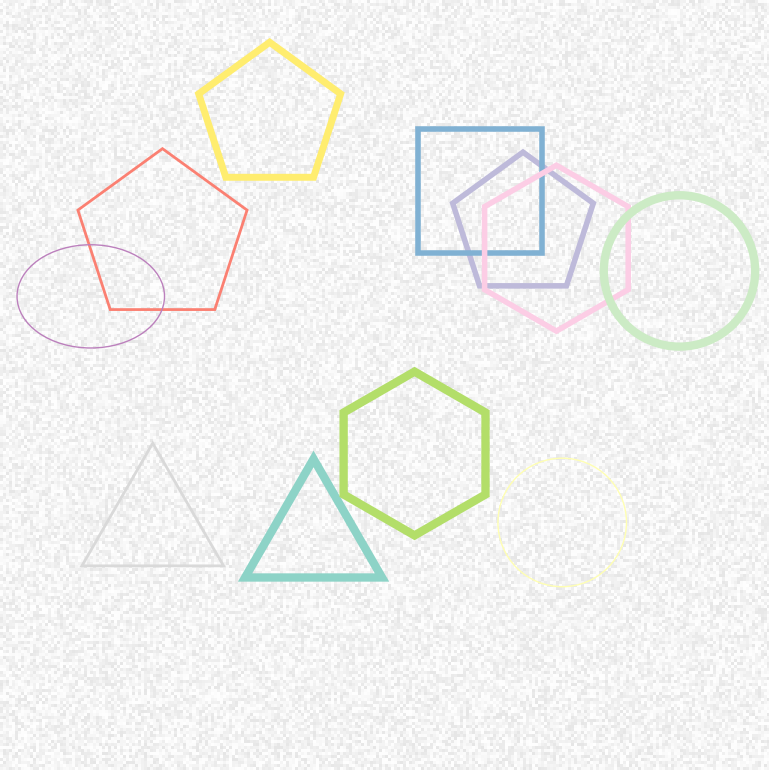[{"shape": "triangle", "thickness": 3, "radius": 0.51, "center": [0.407, 0.301]}, {"shape": "circle", "thickness": 0.5, "radius": 0.42, "center": [0.73, 0.321]}, {"shape": "pentagon", "thickness": 2, "radius": 0.48, "center": [0.679, 0.706]}, {"shape": "pentagon", "thickness": 1, "radius": 0.58, "center": [0.211, 0.691]}, {"shape": "square", "thickness": 2, "radius": 0.4, "center": [0.624, 0.752]}, {"shape": "hexagon", "thickness": 3, "radius": 0.53, "center": [0.538, 0.411]}, {"shape": "hexagon", "thickness": 2, "radius": 0.54, "center": [0.723, 0.678]}, {"shape": "triangle", "thickness": 1, "radius": 0.53, "center": [0.198, 0.318]}, {"shape": "oval", "thickness": 0.5, "radius": 0.48, "center": [0.118, 0.615]}, {"shape": "circle", "thickness": 3, "radius": 0.49, "center": [0.882, 0.648]}, {"shape": "pentagon", "thickness": 2.5, "radius": 0.48, "center": [0.35, 0.848]}]